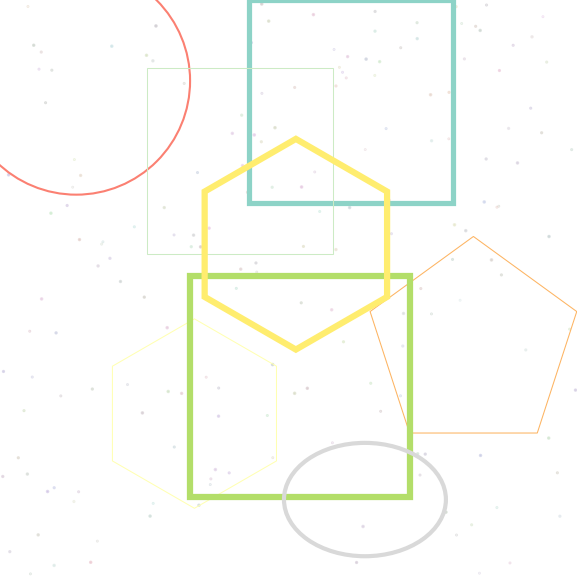[{"shape": "square", "thickness": 2.5, "radius": 0.88, "center": [0.608, 0.823]}, {"shape": "hexagon", "thickness": 0.5, "radius": 0.82, "center": [0.337, 0.283]}, {"shape": "circle", "thickness": 1, "radius": 0.99, "center": [0.132, 0.859]}, {"shape": "pentagon", "thickness": 0.5, "radius": 0.94, "center": [0.82, 0.402]}, {"shape": "square", "thickness": 3, "radius": 0.96, "center": [0.519, 0.33]}, {"shape": "oval", "thickness": 2, "radius": 0.7, "center": [0.632, 0.134]}, {"shape": "square", "thickness": 0.5, "radius": 0.81, "center": [0.415, 0.721]}, {"shape": "hexagon", "thickness": 3, "radius": 0.91, "center": [0.512, 0.576]}]